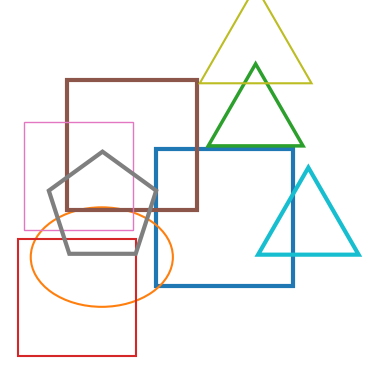[{"shape": "square", "thickness": 3, "radius": 0.89, "center": [0.583, 0.434]}, {"shape": "oval", "thickness": 1.5, "radius": 0.92, "center": [0.264, 0.332]}, {"shape": "triangle", "thickness": 2.5, "radius": 0.71, "center": [0.664, 0.692]}, {"shape": "square", "thickness": 1.5, "radius": 0.76, "center": [0.2, 0.227]}, {"shape": "square", "thickness": 3, "radius": 0.84, "center": [0.342, 0.624]}, {"shape": "square", "thickness": 1, "radius": 0.7, "center": [0.204, 0.543]}, {"shape": "pentagon", "thickness": 3, "radius": 0.73, "center": [0.266, 0.459]}, {"shape": "triangle", "thickness": 1.5, "radius": 0.84, "center": [0.664, 0.868]}, {"shape": "triangle", "thickness": 3, "radius": 0.75, "center": [0.801, 0.414]}]